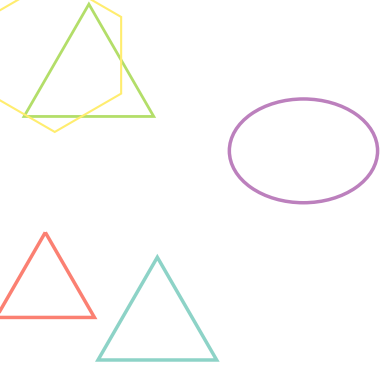[{"shape": "triangle", "thickness": 2.5, "radius": 0.89, "center": [0.409, 0.154]}, {"shape": "triangle", "thickness": 2.5, "radius": 0.74, "center": [0.118, 0.249]}, {"shape": "triangle", "thickness": 2, "radius": 0.97, "center": [0.231, 0.795]}, {"shape": "oval", "thickness": 2.5, "radius": 0.96, "center": [0.788, 0.608]}, {"shape": "hexagon", "thickness": 1.5, "radius": 1.0, "center": [0.142, 0.856]}]